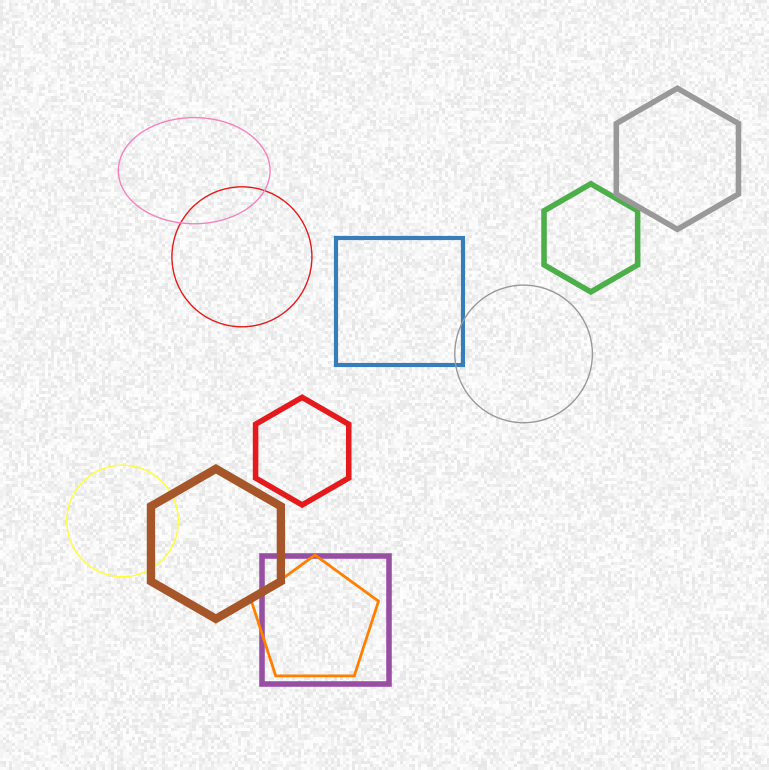[{"shape": "circle", "thickness": 0.5, "radius": 0.45, "center": [0.314, 0.666]}, {"shape": "hexagon", "thickness": 2, "radius": 0.35, "center": [0.392, 0.414]}, {"shape": "square", "thickness": 1.5, "radius": 0.41, "center": [0.519, 0.609]}, {"shape": "hexagon", "thickness": 2, "radius": 0.35, "center": [0.767, 0.691]}, {"shape": "square", "thickness": 2, "radius": 0.41, "center": [0.423, 0.195]}, {"shape": "pentagon", "thickness": 1, "radius": 0.43, "center": [0.409, 0.192]}, {"shape": "circle", "thickness": 0.5, "radius": 0.36, "center": [0.159, 0.323]}, {"shape": "hexagon", "thickness": 3, "radius": 0.49, "center": [0.28, 0.294]}, {"shape": "oval", "thickness": 0.5, "radius": 0.49, "center": [0.252, 0.778]}, {"shape": "hexagon", "thickness": 2, "radius": 0.46, "center": [0.88, 0.794]}, {"shape": "circle", "thickness": 0.5, "radius": 0.45, "center": [0.68, 0.54]}]